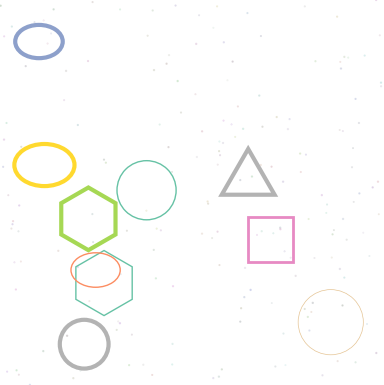[{"shape": "hexagon", "thickness": 1, "radius": 0.42, "center": [0.27, 0.265]}, {"shape": "circle", "thickness": 1, "radius": 0.38, "center": [0.381, 0.506]}, {"shape": "oval", "thickness": 1, "radius": 0.32, "center": [0.248, 0.299]}, {"shape": "oval", "thickness": 3, "radius": 0.31, "center": [0.101, 0.892]}, {"shape": "square", "thickness": 2, "radius": 0.3, "center": [0.703, 0.378]}, {"shape": "hexagon", "thickness": 3, "radius": 0.41, "center": [0.23, 0.432]}, {"shape": "oval", "thickness": 3, "radius": 0.39, "center": [0.115, 0.571]}, {"shape": "circle", "thickness": 0.5, "radius": 0.42, "center": [0.859, 0.163]}, {"shape": "triangle", "thickness": 3, "radius": 0.4, "center": [0.645, 0.534]}, {"shape": "circle", "thickness": 3, "radius": 0.32, "center": [0.219, 0.106]}]